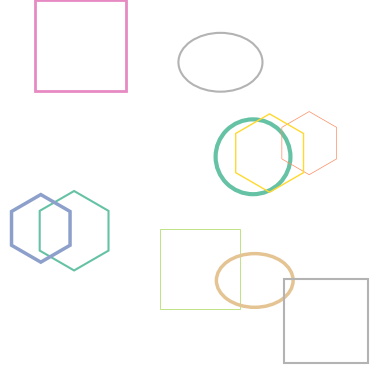[{"shape": "hexagon", "thickness": 1.5, "radius": 0.52, "center": [0.192, 0.401]}, {"shape": "circle", "thickness": 3, "radius": 0.49, "center": [0.657, 0.593]}, {"shape": "hexagon", "thickness": 0.5, "radius": 0.41, "center": [0.803, 0.628]}, {"shape": "hexagon", "thickness": 2.5, "radius": 0.44, "center": [0.106, 0.407]}, {"shape": "square", "thickness": 2, "radius": 0.59, "center": [0.21, 0.883]}, {"shape": "square", "thickness": 0.5, "radius": 0.52, "center": [0.521, 0.301]}, {"shape": "hexagon", "thickness": 1, "radius": 0.51, "center": [0.7, 0.602]}, {"shape": "oval", "thickness": 2.5, "radius": 0.5, "center": [0.662, 0.272]}, {"shape": "oval", "thickness": 1.5, "radius": 0.55, "center": [0.573, 0.838]}, {"shape": "square", "thickness": 1.5, "radius": 0.54, "center": [0.846, 0.166]}]